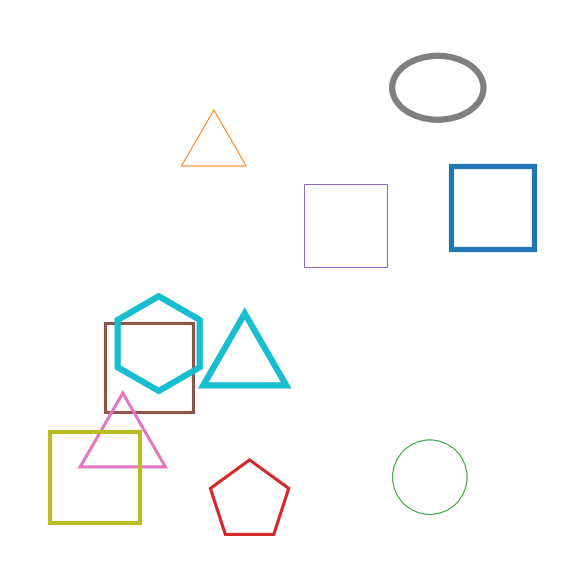[{"shape": "square", "thickness": 2.5, "radius": 0.36, "center": [0.853, 0.64]}, {"shape": "triangle", "thickness": 0.5, "radius": 0.32, "center": [0.37, 0.744]}, {"shape": "circle", "thickness": 0.5, "radius": 0.32, "center": [0.744, 0.173]}, {"shape": "pentagon", "thickness": 1.5, "radius": 0.36, "center": [0.432, 0.131]}, {"shape": "square", "thickness": 0.5, "radius": 0.36, "center": [0.598, 0.608]}, {"shape": "square", "thickness": 1.5, "radius": 0.38, "center": [0.258, 0.363]}, {"shape": "triangle", "thickness": 1.5, "radius": 0.43, "center": [0.213, 0.233]}, {"shape": "oval", "thickness": 3, "radius": 0.4, "center": [0.758, 0.847]}, {"shape": "square", "thickness": 2, "radius": 0.39, "center": [0.164, 0.172]}, {"shape": "hexagon", "thickness": 3, "radius": 0.41, "center": [0.275, 0.404]}, {"shape": "triangle", "thickness": 3, "radius": 0.42, "center": [0.424, 0.373]}]